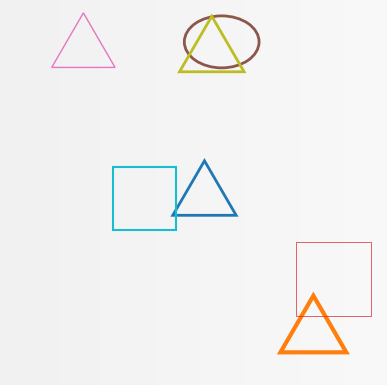[{"shape": "triangle", "thickness": 2, "radius": 0.47, "center": [0.528, 0.488]}, {"shape": "triangle", "thickness": 3, "radius": 0.49, "center": [0.809, 0.134]}, {"shape": "square", "thickness": 0.5, "radius": 0.48, "center": [0.861, 0.275]}, {"shape": "oval", "thickness": 2, "radius": 0.48, "center": [0.572, 0.891]}, {"shape": "triangle", "thickness": 1, "radius": 0.47, "center": [0.215, 0.872]}, {"shape": "triangle", "thickness": 2, "radius": 0.48, "center": [0.547, 0.862]}, {"shape": "square", "thickness": 1.5, "radius": 0.4, "center": [0.372, 0.485]}]